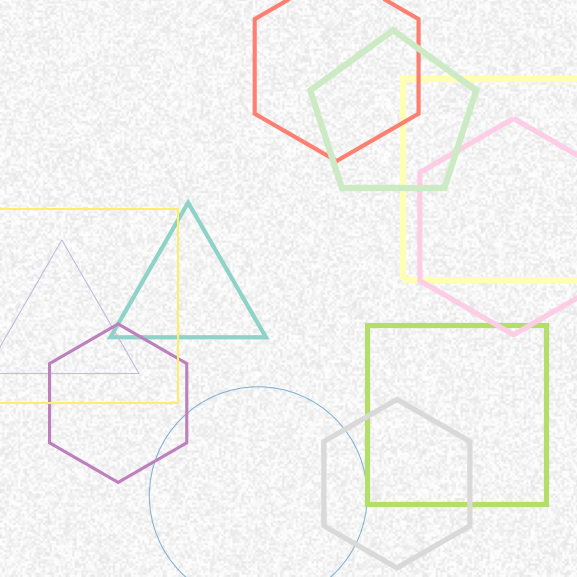[{"shape": "triangle", "thickness": 2, "radius": 0.78, "center": [0.326, 0.493]}, {"shape": "square", "thickness": 3, "radius": 0.87, "center": [0.871, 0.688]}, {"shape": "triangle", "thickness": 0.5, "radius": 0.77, "center": [0.107, 0.429]}, {"shape": "hexagon", "thickness": 2, "radius": 0.82, "center": [0.583, 0.884]}, {"shape": "circle", "thickness": 0.5, "radius": 0.94, "center": [0.447, 0.141]}, {"shape": "square", "thickness": 2.5, "radius": 0.77, "center": [0.791, 0.281]}, {"shape": "hexagon", "thickness": 2.5, "radius": 0.94, "center": [0.889, 0.607]}, {"shape": "hexagon", "thickness": 2.5, "radius": 0.73, "center": [0.687, 0.162]}, {"shape": "hexagon", "thickness": 1.5, "radius": 0.69, "center": [0.205, 0.301]}, {"shape": "pentagon", "thickness": 3, "radius": 0.76, "center": [0.681, 0.796]}, {"shape": "square", "thickness": 1, "radius": 0.84, "center": [0.141, 0.469]}]